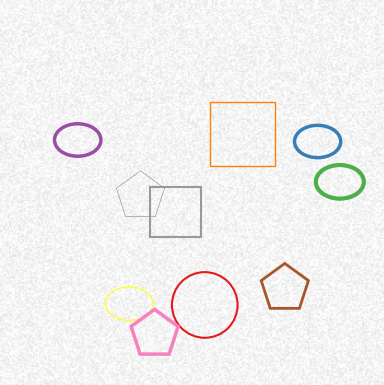[{"shape": "circle", "thickness": 1.5, "radius": 0.43, "center": [0.532, 0.208]}, {"shape": "oval", "thickness": 2.5, "radius": 0.3, "center": [0.825, 0.632]}, {"shape": "oval", "thickness": 3, "radius": 0.31, "center": [0.883, 0.528]}, {"shape": "oval", "thickness": 2.5, "radius": 0.3, "center": [0.202, 0.636]}, {"shape": "square", "thickness": 1, "radius": 0.42, "center": [0.63, 0.652]}, {"shape": "oval", "thickness": 1, "radius": 0.31, "center": [0.335, 0.211]}, {"shape": "pentagon", "thickness": 2, "radius": 0.32, "center": [0.74, 0.251]}, {"shape": "pentagon", "thickness": 2.5, "radius": 0.32, "center": [0.402, 0.132]}, {"shape": "pentagon", "thickness": 0.5, "radius": 0.33, "center": [0.365, 0.491]}, {"shape": "square", "thickness": 1.5, "radius": 0.33, "center": [0.456, 0.449]}]